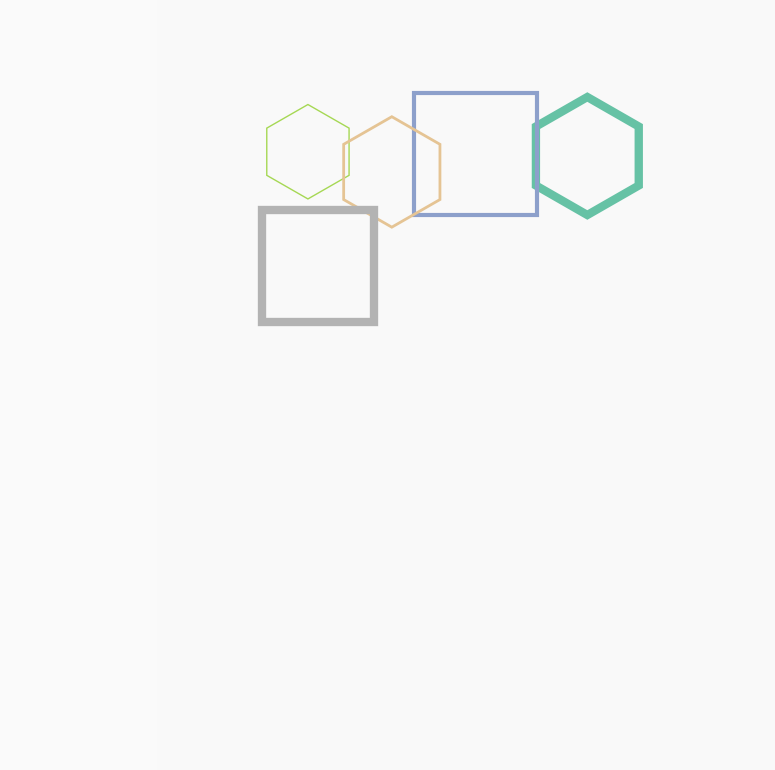[{"shape": "hexagon", "thickness": 3, "radius": 0.38, "center": [0.758, 0.797]}, {"shape": "square", "thickness": 1.5, "radius": 0.4, "center": [0.613, 0.8]}, {"shape": "hexagon", "thickness": 0.5, "radius": 0.31, "center": [0.397, 0.803]}, {"shape": "hexagon", "thickness": 1, "radius": 0.36, "center": [0.506, 0.777]}, {"shape": "square", "thickness": 3, "radius": 0.36, "center": [0.41, 0.655]}]